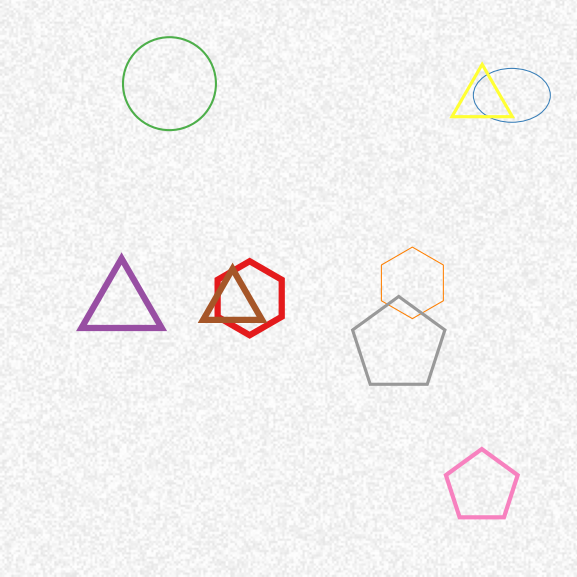[{"shape": "hexagon", "thickness": 3, "radius": 0.32, "center": [0.432, 0.483]}, {"shape": "oval", "thickness": 0.5, "radius": 0.33, "center": [0.886, 0.834]}, {"shape": "circle", "thickness": 1, "radius": 0.4, "center": [0.293, 0.854]}, {"shape": "triangle", "thickness": 3, "radius": 0.4, "center": [0.211, 0.471]}, {"shape": "hexagon", "thickness": 0.5, "radius": 0.31, "center": [0.714, 0.509]}, {"shape": "triangle", "thickness": 1.5, "radius": 0.3, "center": [0.835, 0.827]}, {"shape": "triangle", "thickness": 3, "radius": 0.29, "center": [0.403, 0.475]}, {"shape": "pentagon", "thickness": 2, "radius": 0.33, "center": [0.834, 0.156]}, {"shape": "pentagon", "thickness": 1.5, "radius": 0.42, "center": [0.69, 0.402]}]